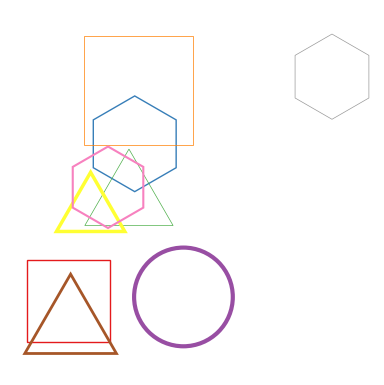[{"shape": "square", "thickness": 1, "radius": 0.53, "center": [0.178, 0.218]}, {"shape": "hexagon", "thickness": 1, "radius": 0.62, "center": [0.35, 0.626]}, {"shape": "triangle", "thickness": 0.5, "radius": 0.66, "center": [0.335, 0.48]}, {"shape": "circle", "thickness": 3, "radius": 0.64, "center": [0.476, 0.229]}, {"shape": "square", "thickness": 0.5, "radius": 0.7, "center": [0.36, 0.765]}, {"shape": "triangle", "thickness": 2.5, "radius": 0.51, "center": [0.235, 0.45]}, {"shape": "triangle", "thickness": 2, "radius": 0.69, "center": [0.183, 0.151]}, {"shape": "hexagon", "thickness": 1.5, "radius": 0.53, "center": [0.281, 0.514]}, {"shape": "hexagon", "thickness": 0.5, "radius": 0.55, "center": [0.862, 0.801]}]